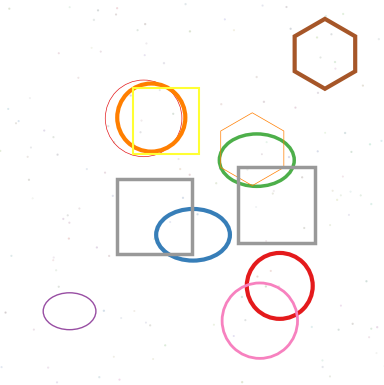[{"shape": "circle", "thickness": 3, "radius": 0.43, "center": [0.727, 0.257]}, {"shape": "circle", "thickness": 0.5, "radius": 0.5, "center": [0.373, 0.693]}, {"shape": "oval", "thickness": 3, "radius": 0.48, "center": [0.501, 0.39]}, {"shape": "oval", "thickness": 2.5, "radius": 0.49, "center": [0.667, 0.584]}, {"shape": "oval", "thickness": 1, "radius": 0.34, "center": [0.181, 0.192]}, {"shape": "hexagon", "thickness": 0.5, "radius": 0.47, "center": [0.655, 0.612]}, {"shape": "circle", "thickness": 3, "radius": 0.44, "center": [0.393, 0.695]}, {"shape": "square", "thickness": 1.5, "radius": 0.43, "center": [0.431, 0.686]}, {"shape": "hexagon", "thickness": 3, "radius": 0.45, "center": [0.844, 0.86]}, {"shape": "circle", "thickness": 2, "radius": 0.49, "center": [0.675, 0.167]}, {"shape": "square", "thickness": 2.5, "radius": 0.5, "center": [0.718, 0.467]}, {"shape": "square", "thickness": 2.5, "radius": 0.49, "center": [0.401, 0.437]}]